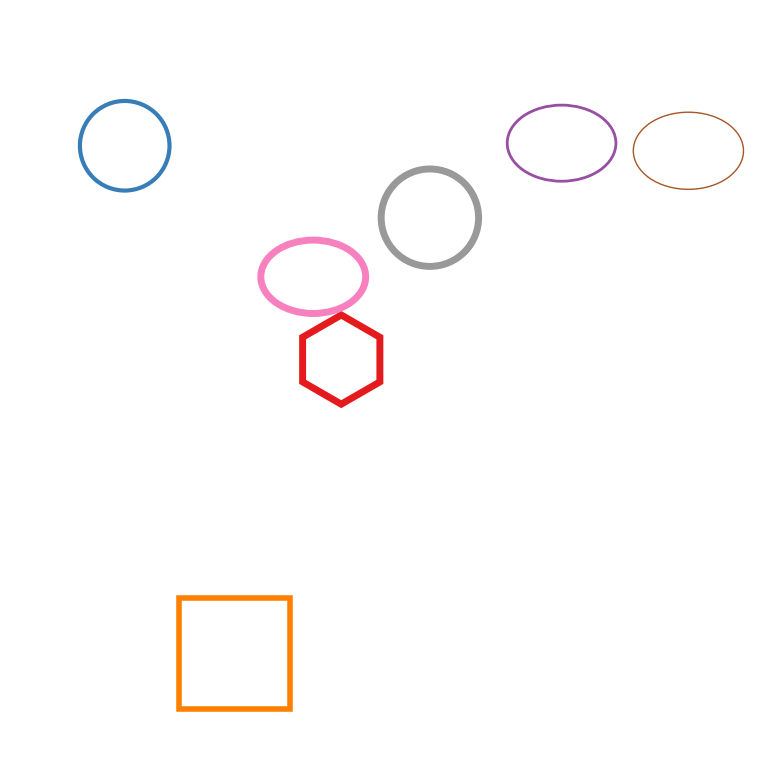[{"shape": "hexagon", "thickness": 2.5, "radius": 0.29, "center": [0.443, 0.533]}, {"shape": "circle", "thickness": 1.5, "radius": 0.29, "center": [0.162, 0.811]}, {"shape": "oval", "thickness": 1, "radius": 0.35, "center": [0.729, 0.814]}, {"shape": "square", "thickness": 2, "radius": 0.36, "center": [0.305, 0.152]}, {"shape": "oval", "thickness": 0.5, "radius": 0.36, "center": [0.894, 0.804]}, {"shape": "oval", "thickness": 2.5, "radius": 0.34, "center": [0.407, 0.641]}, {"shape": "circle", "thickness": 2.5, "radius": 0.32, "center": [0.558, 0.717]}]